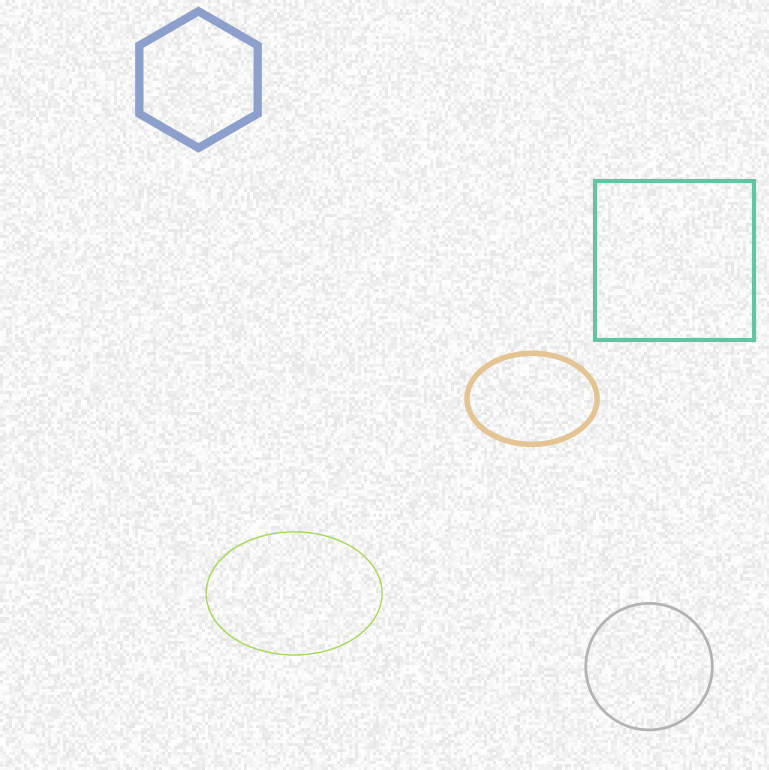[{"shape": "square", "thickness": 1.5, "radius": 0.52, "center": [0.876, 0.662]}, {"shape": "hexagon", "thickness": 3, "radius": 0.44, "center": [0.258, 0.897]}, {"shape": "oval", "thickness": 0.5, "radius": 0.57, "center": [0.382, 0.229]}, {"shape": "oval", "thickness": 2, "radius": 0.42, "center": [0.691, 0.482]}, {"shape": "circle", "thickness": 1, "radius": 0.41, "center": [0.843, 0.134]}]